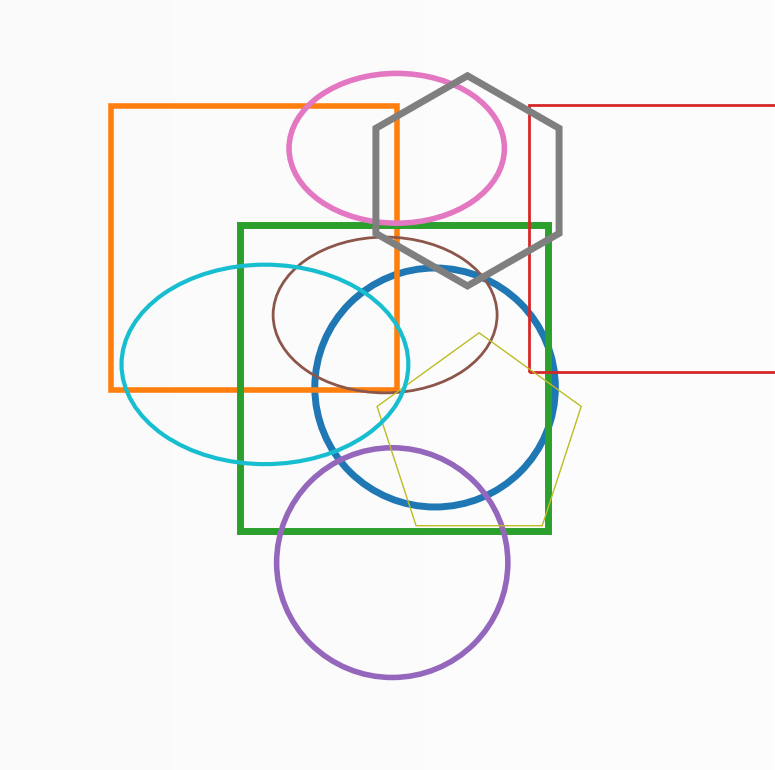[{"shape": "circle", "thickness": 2.5, "radius": 0.78, "center": [0.561, 0.497]}, {"shape": "square", "thickness": 2, "radius": 0.92, "center": [0.328, 0.678]}, {"shape": "square", "thickness": 2.5, "radius": 0.99, "center": [0.508, 0.509]}, {"shape": "square", "thickness": 1, "radius": 0.87, "center": [0.856, 0.69]}, {"shape": "circle", "thickness": 2, "radius": 0.75, "center": [0.506, 0.269]}, {"shape": "oval", "thickness": 1, "radius": 0.72, "center": [0.497, 0.591]}, {"shape": "oval", "thickness": 2, "radius": 0.69, "center": [0.512, 0.807]}, {"shape": "hexagon", "thickness": 2.5, "radius": 0.68, "center": [0.603, 0.765]}, {"shape": "pentagon", "thickness": 0.5, "radius": 0.69, "center": [0.618, 0.429]}, {"shape": "oval", "thickness": 1.5, "radius": 0.93, "center": [0.342, 0.527]}]